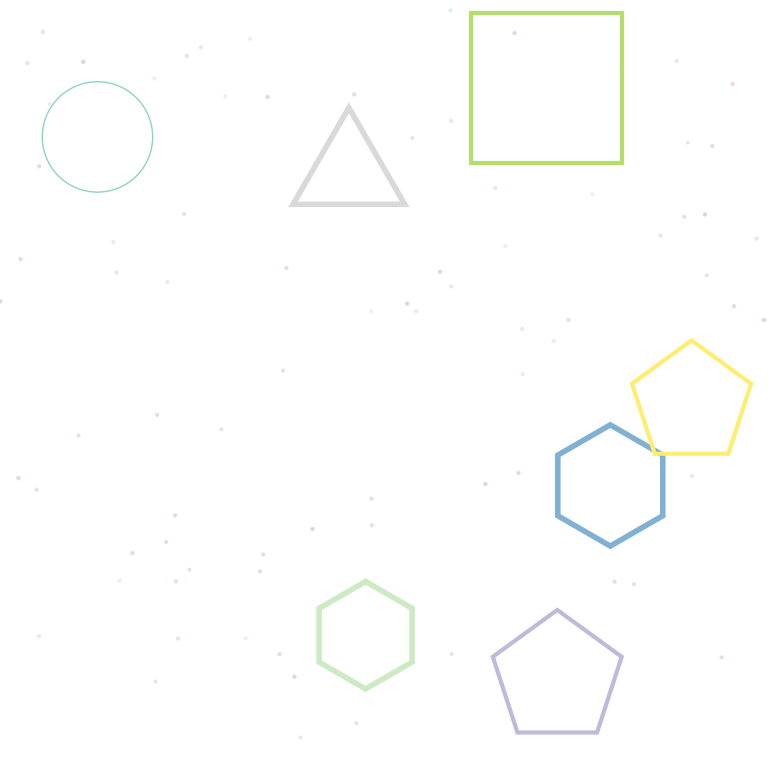[{"shape": "circle", "thickness": 0.5, "radius": 0.36, "center": [0.127, 0.822]}, {"shape": "pentagon", "thickness": 1.5, "radius": 0.44, "center": [0.724, 0.12]}, {"shape": "hexagon", "thickness": 2, "radius": 0.39, "center": [0.793, 0.37]}, {"shape": "square", "thickness": 1.5, "radius": 0.49, "center": [0.71, 0.886]}, {"shape": "triangle", "thickness": 2, "radius": 0.42, "center": [0.453, 0.777]}, {"shape": "hexagon", "thickness": 2, "radius": 0.35, "center": [0.475, 0.175]}, {"shape": "pentagon", "thickness": 1.5, "radius": 0.41, "center": [0.898, 0.477]}]